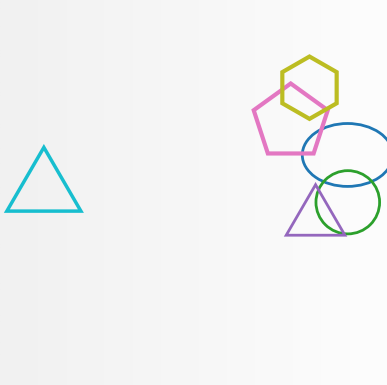[{"shape": "oval", "thickness": 2, "radius": 0.58, "center": [0.897, 0.598]}, {"shape": "circle", "thickness": 2, "radius": 0.41, "center": [0.898, 0.475]}, {"shape": "triangle", "thickness": 2, "radius": 0.44, "center": [0.814, 0.433]}, {"shape": "pentagon", "thickness": 3, "radius": 0.5, "center": [0.75, 0.683]}, {"shape": "hexagon", "thickness": 3, "radius": 0.4, "center": [0.799, 0.772]}, {"shape": "triangle", "thickness": 2.5, "radius": 0.55, "center": [0.113, 0.507]}]